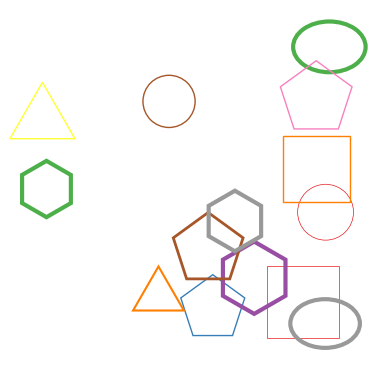[{"shape": "square", "thickness": 0.5, "radius": 0.47, "center": [0.788, 0.215]}, {"shape": "circle", "thickness": 0.5, "radius": 0.36, "center": [0.846, 0.449]}, {"shape": "pentagon", "thickness": 1, "radius": 0.44, "center": [0.553, 0.199]}, {"shape": "hexagon", "thickness": 3, "radius": 0.37, "center": [0.121, 0.509]}, {"shape": "oval", "thickness": 3, "radius": 0.47, "center": [0.856, 0.878]}, {"shape": "hexagon", "thickness": 3, "radius": 0.47, "center": [0.66, 0.279]}, {"shape": "square", "thickness": 1, "radius": 0.43, "center": [0.822, 0.561]}, {"shape": "triangle", "thickness": 1.5, "radius": 0.38, "center": [0.412, 0.232]}, {"shape": "triangle", "thickness": 1, "radius": 0.49, "center": [0.11, 0.688]}, {"shape": "pentagon", "thickness": 2, "radius": 0.48, "center": [0.541, 0.353]}, {"shape": "circle", "thickness": 1, "radius": 0.34, "center": [0.439, 0.737]}, {"shape": "pentagon", "thickness": 1, "radius": 0.49, "center": [0.821, 0.744]}, {"shape": "hexagon", "thickness": 3, "radius": 0.39, "center": [0.61, 0.426]}, {"shape": "oval", "thickness": 3, "radius": 0.45, "center": [0.844, 0.16]}]